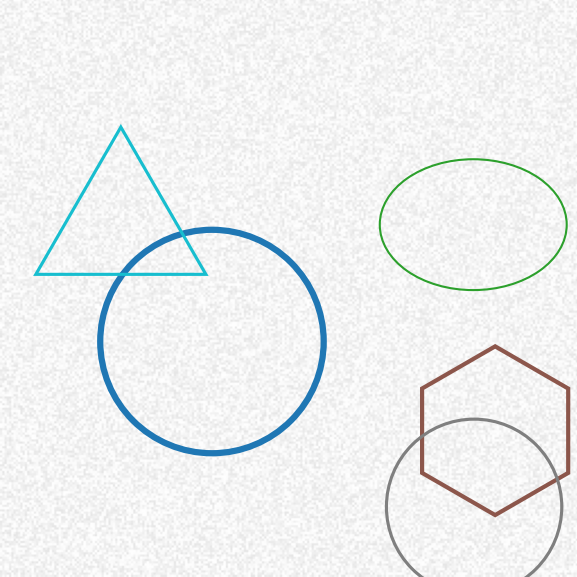[{"shape": "circle", "thickness": 3, "radius": 0.97, "center": [0.367, 0.408]}, {"shape": "oval", "thickness": 1, "radius": 0.81, "center": [0.819, 0.61]}, {"shape": "hexagon", "thickness": 2, "radius": 0.73, "center": [0.857, 0.253]}, {"shape": "circle", "thickness": 1.5, "radius": 0.76, "center": [0.821, 0.122]}, {"shape": "triangle", "thickness": 1.5, "radius": 0.85, "center": [0.209, 0.609]}]